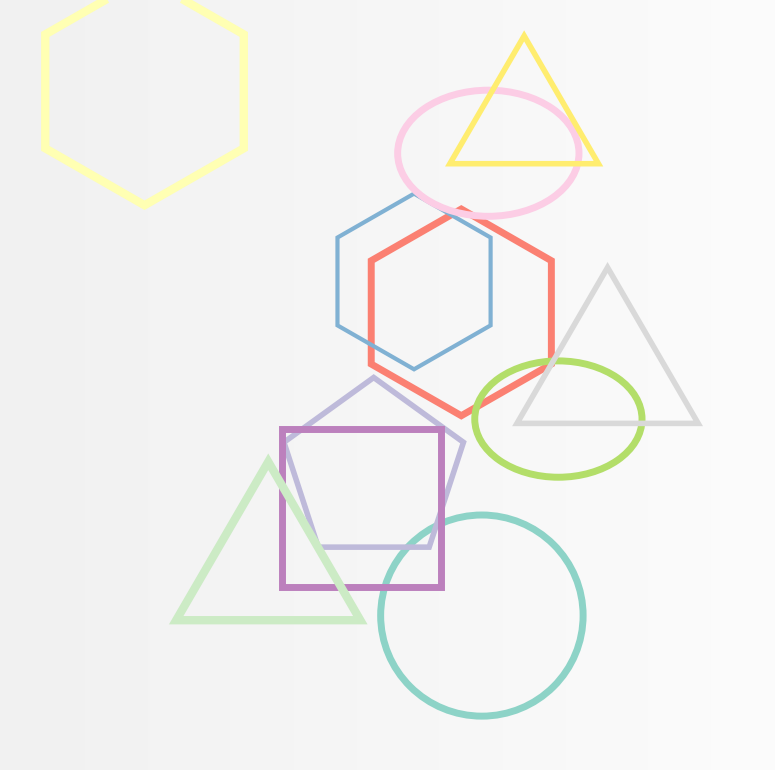[{"shape": "circle", "thickness": 2.5, "radius": 0.65, "center": [0.622, 0.201]}, {"shape": "hexagon", "thickness": 3, "radius": 0.74, "center": [0.186, 0.881]}, {"shape": "pentagon", "thickness": 2, "radius": 0.61, "center": [0.482, 0.388]}, {"shape": "hexagon", "thickness": 2.5, "radius": 0.67, "center": [0.595, 0.594]}, {"shape": "hexagon", "thickness": 1.5, "radius": 0.57, "center": [0.534, 0.634]}, {"shape": "oval", "thickness": 2.5, "radius": 0.54, "center": [0.721, 0.456]}, {"shape": "oval", "thickness": 2.5, "radius": 0.58, "center": [0.63, 0.801]}, {"shape": "triangle", "thickness": 2, "radius": 0.67, "center": [0.784, 0.518]}, {"shape": "square", "thickness": 2.5, "radius": 0.51, "center": [0.466, 0.34]}, {"shape": "triangle", "thickness": 3, "radius": 0.69, "center": [0.346, 0.263]}, {"shape": "triangle", "thickness": 2, "radius": 0.55, "center": [0.676, 0.843]}]